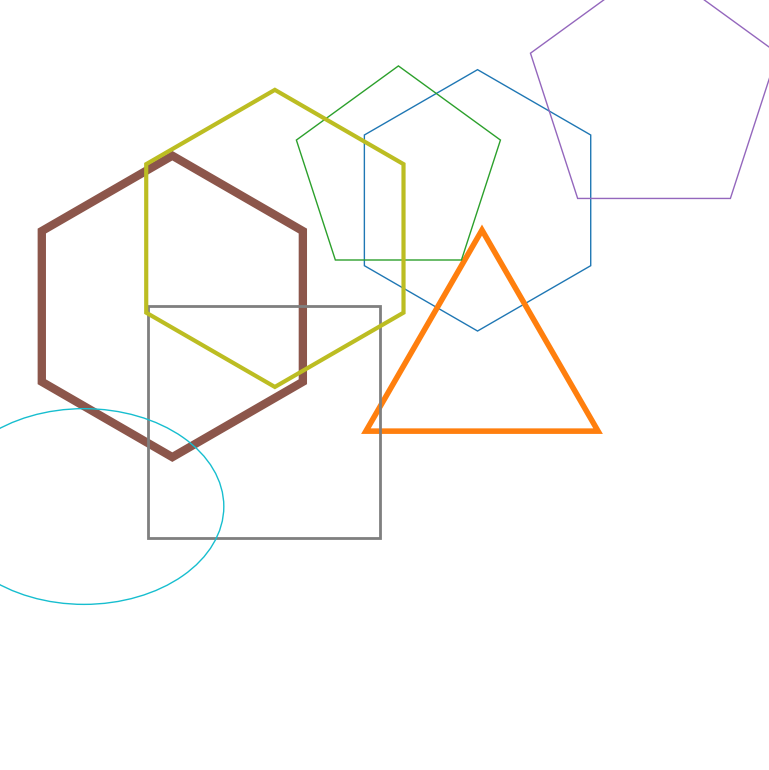[{"shape": "hexagon", "thickness": 0.5, "radius": 0.85, "center": [0.62, 0.74]}, {"shape": "triangle", "thickness": 2, "radius": 0.87, "center": [0.626, 0.527]}, {"shape": "pentagon", "thickness": 0.5, "radius": 0.7, "center": [0.517, 0.775]}, {"shape": "pentagon", "thickness": 0.5, "radius": 0.84, "center": [0.849, 0.879]}, {"shape": "hexagon", "thickness": 3, "radius": 0.98, "center": [0.224, 0.602]}, {"shape": "square", "thickness": 1, "radius": 0.75, "center": [0.343, 0.452]}, {"shape": "hexagon", "thickness": 1.5, "radius": 0.96, "center": [0.357, 0.69]}, {"shape": "oval", "thickness": 0.5, "radius": 0.91, "center": [0.109, 0.342]}]